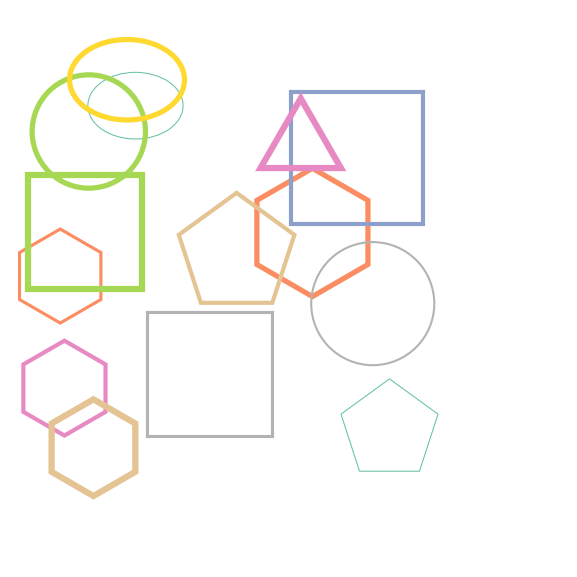[{"shape": "pentagon", "thickness": 0.5, "radius": 0.44, "center": [0.674, 0.255]}, {"shape": "oval", "thickness": 0.5, "radius": 0.41, "center": [0.235, 0.816]}, {"shape": "hexagon", "thickness": 2.5, "radius": 0.56, "center": [0.541, 0.597]}, {"shape": "hexagon", "thickness": 1.5, "radius": 0.41, "center": [0.104, 0.521]}, {"shape": "square", "thickness": 2, "radius": 0.57, "center": [0.618, 0.726]}, {"shape": "triangle", "thickness": 3, "radius": 0.4, "center": [0.521, 0.748]}, {"shape": "hexagon", "thickness": 2, "radius": 0.41, "center": [0.112, 0.327]}, {"shape": "square", "thickness": 3, "radius": 0.49, "center": [0.147, 0.597]}, {"shape": "circle", "thickness": 2.5, "radius": 0.49, "center": [0.154, 0.771]}, {"shape": "oval", "thickness": 2.5, "radius": 0.5, "center": [0.22, 0.861]}, {"shape": "pentagon", "thickness": 2, "radius": 0.53, "center": [0.41, 0.56]}, {"shape": "hexagon", "thickness": 3, "radius": 0.42, "center": [0.162, 0.224]}, {"shape": "square", "thickness": 1.5, "radius": 0.54, "center": [0.362, 0.351]}, {"shape": "circle", "thickness": 1, "radius": 0.53, "center": [0.645, 0.473]}]